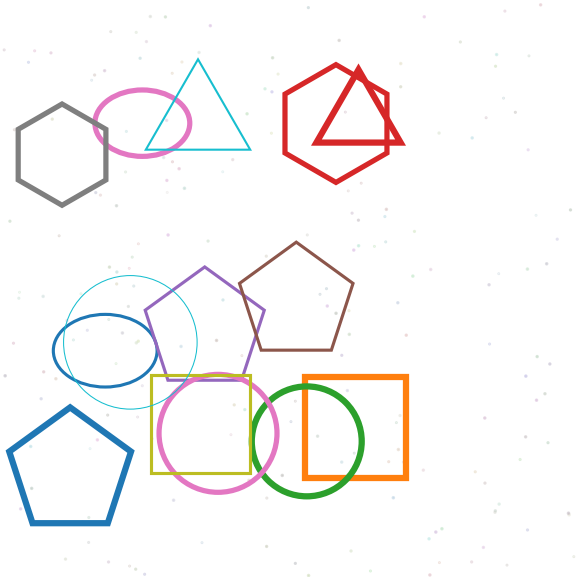[{"shape": "pentagon", "thickness": 3, "radius": 0.55, "center": [0.121, 0.183]}, {"shape": "oval", "thickness": 1.5, "radius": 0.45, "center": [0.182, 0.392]}, {"shape": "square", "thickness": 3, "radius": 0.44, "center": [0.616, 0.259]}, {"shape": "circle", "thickness": 3, "radius": 0.48, "center": [0.531, 0.235]}, {"shape": "hexagon", "thickness": 2.5, "radius": 0.51, "center": [0.582, 0.785]}, {"shape": "triangle", "thickness": 3, "radius": 0.42, "center": [0.621, 0.794]}, {"shape": "pentagon", "thickness": 1.5, "radius": 0.54, "center": [0.355, 0.428]}, {"shape": "pentagon", "thickness": 1.5, "radius": 0.52, "center": [0.513, 0.476]}, {"shape": "oval", "thickness": 2.5, "radius": 0.41, "center": [0.246, 0.786]}, {"shape": "circle", "thickness": 2.5, "radius": 0.51, "center": [0.378, 0.249]}, {"shape": "hexagon", "thickness": 2.5, "radius": 0.44, "center": [0.107, 0.731]}, {"shape": "square", "thickness": 1.5, "radius": 0.43, "center": [0.347, 0.265]}, {"shape": "triangle", "thickness": 1, "radius": 0.52, "center": [0.343, 0.792]}, {"shape": "circle", "thickness": 0.5, "radius": 0.58, "center": [0.226, 0.406]}]